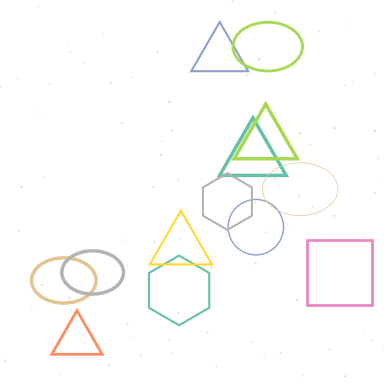[{"shape": "hexagon", "thickness": 1.5, "radius": 0.45, "center": [0.465, 0.246]}, {"shape": "triangle", "thickness": 2.5, "radius": 0.5, "center": [0.657, 0.594]}, {"shape": "triangle", "thickness": 2, "radius": 0.38, "center": [0.2, 0.118]}, {"shape": "circle", "thickness": 1, "radius": 0.36, "center": [0.664, 0.41]}, {"shape": "triangle", "thickness": 1.5, "radius": 0.43, "center": [0.571, 0.858]}, {"shape": "square", "thickness": 2, "radius": 0.42, "center": [0.882, 0.292]}, {"shape": "oval", "thickness": 2, "radius": 0.45, "center": [0.695, 0.879]}, {"shape": "triangle", "thickness": 2.5, "radius": 0.47, "center": [0.69, 0.635]}, {"shape": "triangle", "thickness": 1.5, "radius": 0.47, "center": [0.47, 0.36]}, {"shape": "oval", "thickness": 0.5, "radius": 0.49, "center": [0.78, 0.509]}, {"shape": "oval", "thickness": 2.5, "radius": 0.42, "center": [0.166, 0.271]}, {"shape": "oval", "thickness": 2.5, "radius": 0.4, "center": [0.241, 0.292]}, {"shape": "hexagon", "thickness": 1.5, "radius": 0.37, "center": [0.591, 0.476]}]